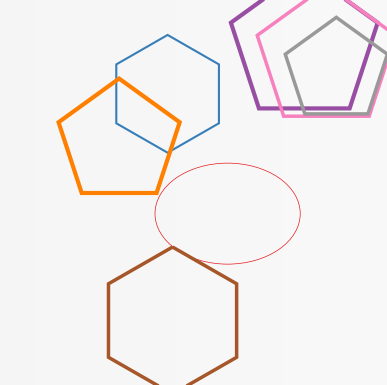[{"shape": "oval", "thickness": 0.5, "radius": 0.94, "center": [0.587, 0.445]}, {"shape": "hexagon", "thickness": 1.5, "radius": 0.76, "center": [0.433, 0.756]}, {"shape": "pentagon", "thickness": 3, "radius": 1.0, "center": [0.785, 0.88]}, {"shape": "pentagon", "thickness": 3, "radius": 0.82, "center": [0.307, 0.632]}, {"shape": "hexagon", "thickness": 2.5, "radius": 0.95, "center": [0.445, 0.167]}, {"shape": "pentagon", "thickness": 2.5, "radius": 0.94, "center": [0.842, 0.85]}, {"shape": "pentagon", "thickness": 2.5, "radius": 0.69, "center": [0.868, 0.816]}]